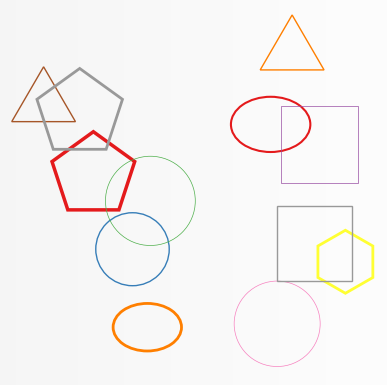[{"shape": "pentagon", "thickness": 2.5, "radius": 0.56, "center": [0.241, 0.546]}, {"shape": "oval", "thickness": 1.5, "radius": 0.51, "center": [0.698, 0.677]}, {"shape": "circle", "thickness": 1, "radius": 0.47, "center": [0.342, 0.353]}, {"shape": "circle", "thickness": 0.5, "radius": 0.58, "center": [0.388, 0.478]}, {"shape": "square", "thickness": 0.5, "radius": 0.5, "center": [0.825, 0.625]}, {"shape": "oval", "thickness": 2, "radius": 0.44, "center": [0.38, 0.15]}, {"shape": "triangle", "thickness": 1, "radius": 0.48, "center": [0.754, 0.866]}, {"shape": "hexagon", "thickness": 2, "radius": 0.41, "center": [0.891, 0.32]}, {"shape": "triangle", "thickness": 1, "radius": 0.47, "center": [0.113, 0.732]}, {"shape": "circle", "thickness": 0.5, "radius": 0.55, "center": [0.715, 0.159]}, {"shape": "square", "thickness": 1, "radius": 0.48, "center": [0.812, 0.368]}, {"shape": "pentagon", "thickness": 2, "radius": 0.58, "center": [0.206, 0.706]}]